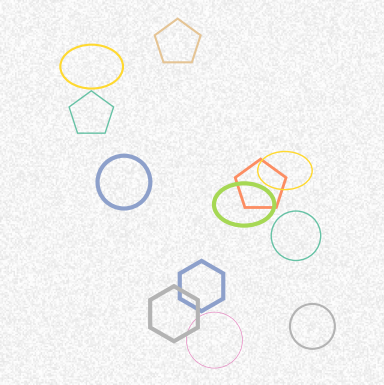[{"shape": "pentagon", "thickness": 1, "radius": 0.3, "center": [0.237, 0.703]}, {"shape": "circle", "thickness": 1, "radius": 0.32, "center": [0.769, 0.388]}, {"shape": "pentagon", "thickness": 2, "radius": 0.35, "center": [0.677, 0.517]}, {"shape": "hexagon", "thickness": 3, "radius": 0.33, "center": [0.523, 0.257]}, {"shape": "circle", "thickness": 3, "radius": 0.34, "center": [0.322, 0.527]}, {"shape": "circle", "thickness": 0.5, "radius": 0.36, "center": [0.557, 0.117]}, {"shape": "oval", "thickness": 3, "radius": 0.39, "center": [0.634, 0.469]}, {"shape": "oval", "thickness": 1.5, "radius": 0.41, "center": [0.238, 0.827]}, {"shape": "oval", "thickness": 1, "radius": 0.35, "center": [0.74, 0.557]}, {"shape": "pentagon", "thickness": 1.5, "radius": 0.31, "center": [0.461, 0.889]}, {"shape": "circle", "thickness": 1.5, "radius": 0.29, "center": [0.811, 0.152]}, {"shape": "hexagon", "thickness": 3, "radius": 0.36, "center": [0.452, 0.185]}]